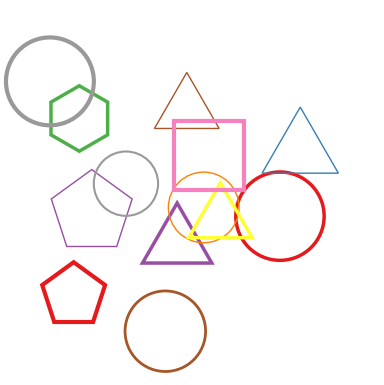[{"shape": "pentagon", "thickness": 3, "radius": 0.43, "center": [0.191, 0.233]}, {"shape": "circle", "thickness": 2.5, "radius": 0.57, "center": [0.727, 0.439]}, {"shape": "triangle", "thickness": 1, "radius": 0.57, "center": [0.78, 0.607]}, {"shape": "hexagon", "thickness": 2.5, "radius": 0.42, "center": [0.206, 0.692]}, {"shape": "triangle", "thickness": 2.5, "radius": 0.52, "center": [0.46, 0.369]}, {"shape": "pentagon", "thickness": 1, "radius": 0.55, "center": [0.238, 0.449]}, {"shape": "circle", "thickness": 1, "radius": 0.46, "center": [0.529, 0.461]}, {"shape": "triangle", "thickness": 2.5, "radius": 0.47, "center": [0.572, 0.43]}, {"shape": "circle", "thickness": 2, "radius": 0.52, "center": [0.429, 0.14]}, {"shape": "triangle", "thickness": 1, "radius": 0.49, "center": [0.485, 0.715]}, {"shape": "square", "thickness": 3, "radius": 0.45, "center": [0.543, 0.596]}, {"shape": "circle", "thickness": 1.5, "radius": 0.42, "center": [0.327, 0.523]}, {"shape": "circle", "thickness": 3, "radius": 0.57, "center": [0.13, 0.789]}]